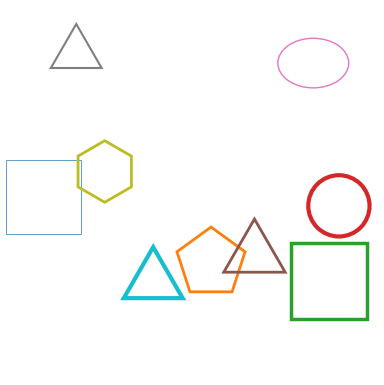[{"shape": "square", "thickness": 0.5, "radius": 0.49, "center": [0.113, 0.488]}, {"shape": "pentagon", "thickness": 2, "radius": 0.47, "center": [0.548, 0.317]}, {"shape": "square", "thickness": 2.5, "radius": 0.49, "center": [0.854, 0.271]}, {"shape": "circle", "thickness": 3, "radius": 0.4, "center": [0.88, 0.465]}, {"shape": "triangle", "thickness": 2, "radius": 0.46, "center": [0.661, 0.339]}, {"shape": "oval", "thickness": 1, "radius": 0.46, "center": [0.814, 0.836]}, {"shape": "triangle", "thickness": 1.5, "radius": 0.38, "center": [0.198, 0.861]}, {"shape": "hexagon", "thickness": 2, "radius": 0.4, "center": [0.272, 0.555]}, {"shape": "triangle", "thickness": 3, "radius": 0.44, "center": [0.398, 0.27]}]